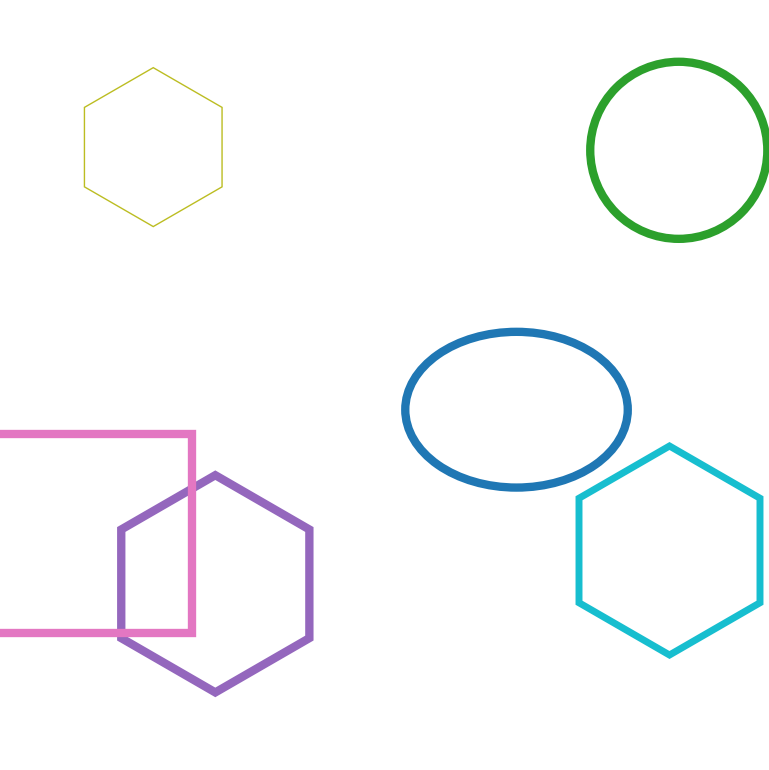[{"shape": "oval", "thickness": 3, "radius": 0.72, "center": [0.671, 0.468]}, {"shape": "circle", "thickness": 3, "radius": 0.57, "center": [0.882, 0.805]}, {"shape": "hexagon", "thickness": 3, "radius": 0.71, "center": [0.28, 0.242]}, {"shape": "square", "thickness": 3, "radius": 0.64, "center": [0.12, 0.307]}, {"shape": "hexagon", "thickness": 0.5, "radius": 0.52, "center": [0.199, 0.809]}, {"shape": "hexagon", "thickness": 2.5, "radius": 0.68, "center": [0.869, 0.285]}]